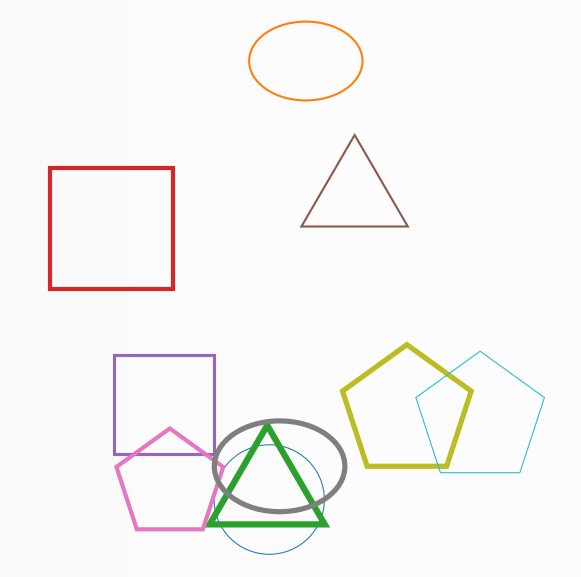[{"shape": "circle", "thickness": 0.5, "radius": 0.47, "center": [0.463, 0.134]}, {"shape": "oval", "thickness": 1, "radius": 0.49, "center": [0.526, 0.893]}, {"shape": "triangle", "thickness": 3, "radius": 0.57, "center": [0.46, 0.148]}, {"shape": "square", "thickness": 2, "radius": 0.53, "center": [0.192, 0.603]}, {"shape": "square", "thickness": 1.5, "radius": 0.43, "center": [0.283, 0.299]}, {"shape": "triangle", "thickness": 1, "radius": 0.53, "center": [0.61, 0.66]}, {"shape": "pentagon", "thickness": 2, "radius": 0.48, "center": [0.292, 0.161]}, {"shape": "oval", "thickness": 2.5, "radius": 0.56, "center": [0.481, 0.192]}, {"shape": "pentagon", "thickness": 2.5, "radius": 0.58, "center": [0.7, 0.286]}, {"shape": "pentagon", "thickness": 0.5, "radius": 0.58, "center": [0.826, 0.275]}]